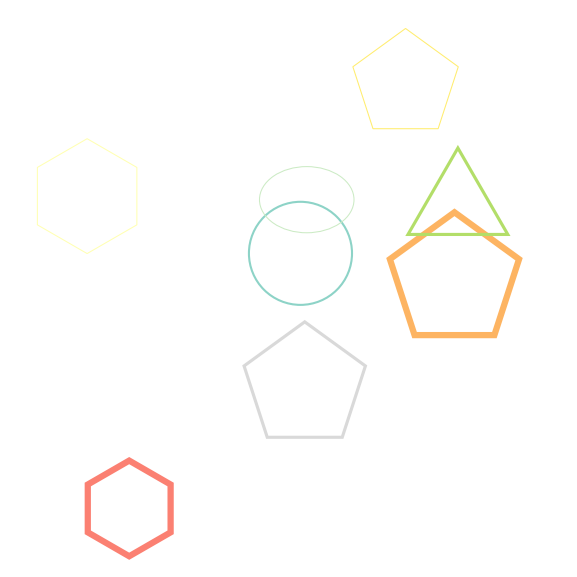[{"shape": "circle", "thickness": 1, "radius": 0.45, "center": [0.52, 0.56]}, {"shape": "hexagon", "thickness": 0.5, "radius": 0.5, "center": [0.151, 0.66]}, {"shape": "hexagon", "thickness": 3, "radius": 0.41, "center": [0.224, 0.119]}, {"shape": "pentagon", "thickness": 3, "radius": 0.59, "center": [0.787, 0.514]}, {"shape": "triangle", "thickness": 1.5, "radius": 0.5, "center": [0.793, 0.643]}, {"shape": "pentagon", "thickness": 1.5, "radius": 0.55, "center": [0.528, 0.331]}, {"shape": "oval", "thickness": 0.5, "radius": 0.41, "center": [0.531, 0.653]}, {"shape": "pentagon", "thickness": 0.5, "radius": 0.48, "center": [0.702, 0.854]}]